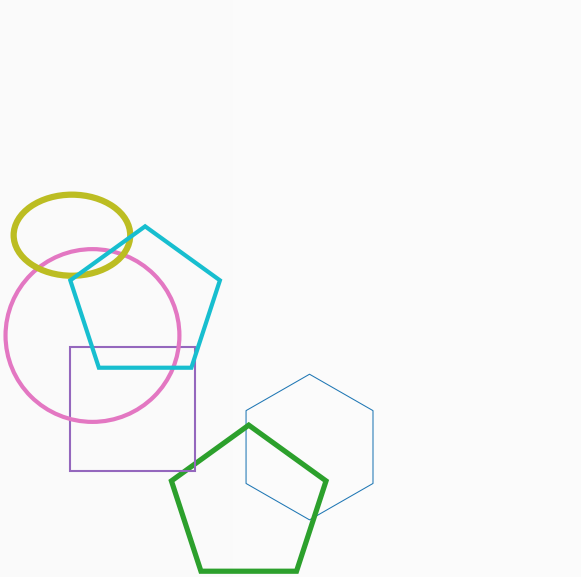[{"shape": "hexagon", "thickness": 0.5, "radius": 0.63, "center": [0.533, 0.225]}, {"shape": "pentagon", "thickness": 2.5, "radius": 0.7, "center": [0.428, 0.123]}, {"shape": "square", "thickness": 1, "radius": 0.54, "center": [0.228, 0.292]}, {"shape": "circle", "thickness": 2, "radius": 0.75, "center": [0.159, 0.418]}, {"shape": "oval", "thickness": 3, "radius": 0.5, "center": [0.124, 0.592]}, {"shape": "pentagon", "thickness": 2, "radius": 0.68, "center": [0.25, 0.472]}]